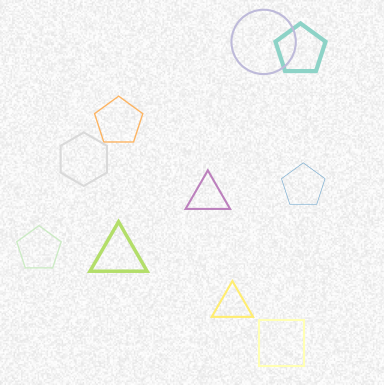[{"shape": "pentagon", "thickness": 3, "radius": 0.34, "center": [0.781, 0.871]}, {"shape": "square", "thickness": 1.5, "radius": 0.29, "center": [0.731, 0.109]}, {"shape": "circle", "thickness": 1.5, "radius": 0.42, "center": [0.685, 0.891]}, {"shape": "pentagon", "thickness": 0.5, "radius": 0.3, "center": [0.788, 0.518]}, {"shape": "pentagon", "thickness": 1, "radius": 0.33, "center": [0.308, 0.684]}, {"shape": "triangle", "thickness": 2.5, "radius": 0.43, "center": [0.308, 0.338]}, {"shape": "hexagon", "thickness": 1.5, "radius": 0.35, "center": [0.218, 0.587]}, {"shape": "triangle", "thickness": 1.5, "radius": 0.33, "center": [0.54, 0.491]}, {"shape": "pentagon", "thickness": 1, "radius": 0.3, "center": [0.101, 0.353]}, {"shape": "triangle", "thickness": 1.5, "radius": 0.31, "center": [0.604, 0.208]}]